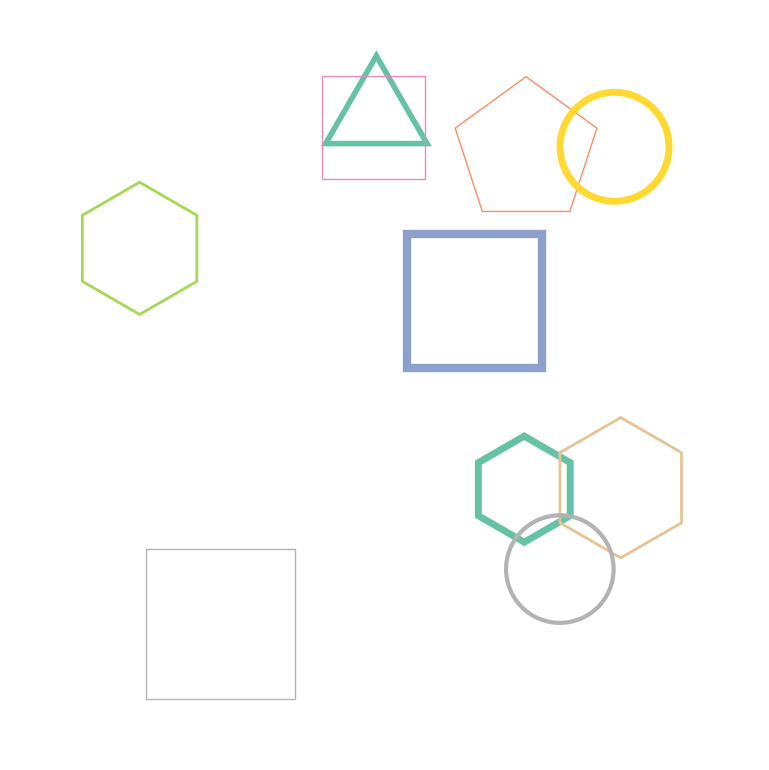[{"shape": "triangle", "thickness": 2, "radius": 0.38, "center": [0.489, 0.852]}, {"shape": "hexagon", "thickness": 2.5, "radius": 0.34, "center": [0.681, 0.365]}, {"shape": "pentagon", "thickness": 0.5, "radius": 0.48, "center": [0.683, 0.804]}, {"shape": "square", "thickness": 3, "radius": 0.44, "center": [0.616, 0.609]}, {"shape": "square", "thickness": 0.5, "radius": 0.33, "center": [0.485, 0.834]}, {"shape": "hexagon", "thickness": 1, "radius": 0.43, "center": [0.181, 0.677]}, {"shape": "circle", "thickness": 2.5, "radius": 0.35, "center": [0.798, 0.809]}, {"shape": "hexagon", "thickness": 1, "radius": 0.46, "center": [0.806, 0.367]}, {"shape": "circle", "thickness": 1.5, "radius": 0.35, "center": [0.727, 0.261]}, {"shape": "square", "thickness": 0.5, "radius": 0.49, "center": [0.286, 0.19]}]